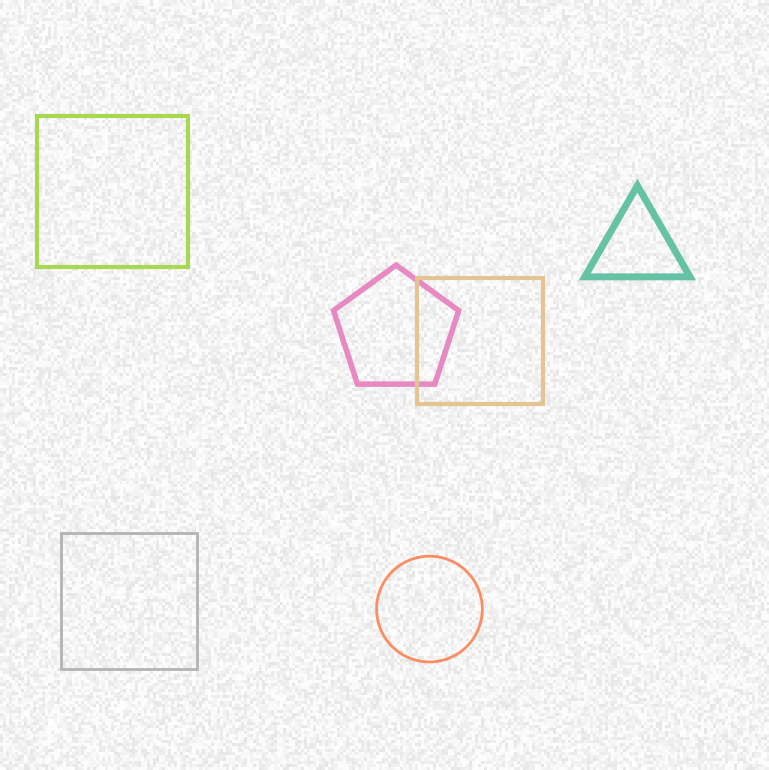[{"shape": "triangle", "thickness": 2.5, "radius": 0.39, "center": [0.828, 0.68]}, {"shape": "circle", "thickness": 1, "radius": 0.34, "center": [0.558, 0.209]}, {"shape": "pentagon", "thickness": 2, "radius": 0.43, "center": [0.514, 0.57]}, {"shape": "square", "thickness": 1.5, "radius": 0.49, "center": [0.146, 0.751]}, {"shape": "square", "thickness": 1.5, "radius": 0.41, "center": [0.623, 0.557]}, {"shape": "square", "thickness": 1, "radius": 0.44, "center": [0.167, 0.22]}]